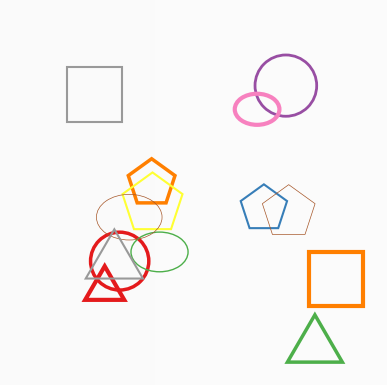[{"shape": "triangle", "thickness": 3, "radius": 0.29, "center": [0.27, 0.25]}, {"shape": "circle", "thickness": 2.5, "radius": 0.38, "center": [0.309, 0.322]}, {"shape": "pentagon", "thickness": 1.5, "radius": 0.31, "center": [0.681, 0.458]}, {"shape": "oval", "thickness": 1, "radius": 0.37, "center": [0.412, 0.346]}, {"shape": "triangle", "thickness": 2.5, "radius": 0.41, "center": [0.813, 0.1]}, {"shape": "circle", "thickness": 2, "radius": 0.4, "center": [0.738, 0.778]}, {"shape": "square", "thickness": 3, "radius": 0.35, "center": [0.866, 0.275]}, {"shape": "pentagon", "thickness": 2.5, "radius": 0.32, "center": [0.391, 0.524]}, {"shape": "pentagon", "thickness": 1.5, "radius": 0.41, "center": [0.394, 0.471]}, {"shape": "oval", "thickness": 0.5, "radius": 0.42, "center": [0.334, 0.436]}, {"shape": "pentagon", "thickness": 0.5, "radius": 0.36, "center": [0.745, 0.449]}, {"shape": "oval", "thickness": 3, "radius": 0.29, "center": [0.663, 0.716]}, {"shape": "square", "thickness": 1.5, "radius": 0.36, "center": [0.244, 0.755]}, {"shape": "triangle", "thickness": 1.5, "radius": 0.43, "center": [0.295, 0.319]}]